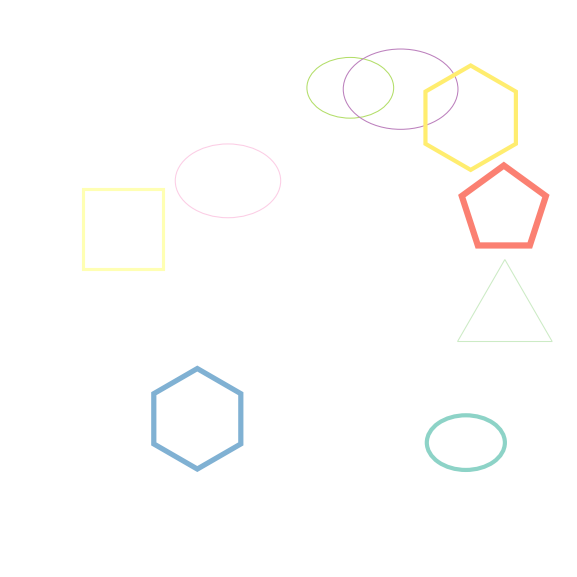[{"shape": "oval", "thickness": 2, "radius": 0.34, "center": [0.807, 0.233]}, {"shape": "square", "thickness": 1.5, "radius": 0.35, "center": [0.214, 0.603]}, {"shape": "pentagon", "thickness": 3, "radius": 0.38, "center": [0.872, 0.636]}, {"shape": "hexagon", "thickness": 2.5, "radius": 0.43, "center": [0.342, 0.274]}, {"shape": "oval", "thickness": 0.5, "radius": 0.38, "center": [0.607, 0.847]}, {"shape": "oval", "thickness": 0.5, "radius": 0.46, "center": [0.395, 0.686]}, {"shape": "oval", "thickness": 0.5, "radius": 0.5, "center": [0.694, 0.845]}, {"shape": "triangle", "thickness": 0.5, "radius": 0.47, "center": [0.874, 0.455]}, {"shape": "hexagon", "thickness": 2, "radius": 0.45, "center": [0.815, 0.795]}]